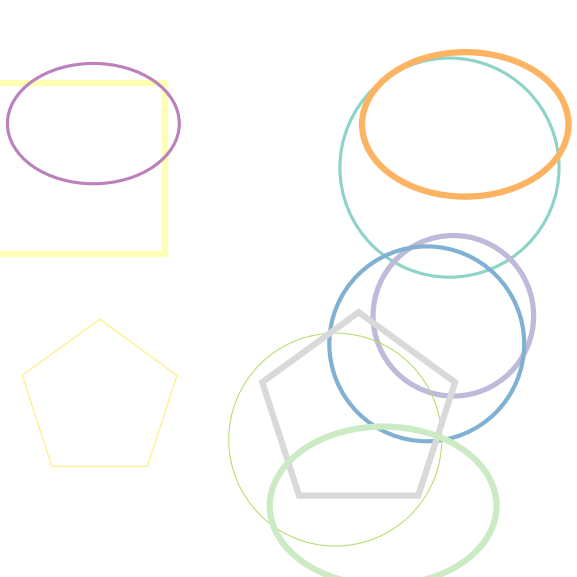[{"shape": "circle", "thickness": 1.5, "radius": 0.95, "center": [0.778, 0.709]}, {"shape": "square", "thickness": 3, "radius": 0.74, "center": [0.138, 0.707]}, {"shape": "circle", "thickness": 2.5, "radius": 0.69, "center": [0.785, 0.452]}, {"shape": "circle", "thickness": 2, "radius": 0.84, "center": [0.739, 0.404]}, {"shape": "oval", "thickness": 3, "radius": 0.89, "center": [0.806, 0.784]}, {"shape": "circle", "thickness": 0.5, "radius": 0.92, "center": [0.581, 0.238]}, {"shape": "pentagon", "thickness": 3, "radius": 0.88, "center": [0.621, 0.283]}, {"shape": "oval", "thickness": 1.5, "radius": 0.74, "center": [0.162, 0.785]}, {"shape": "oval", "thickness": 3, "radius": 0.98, "center": [0.663, 0.123]}, {"shape": "pentagon", "thickness": 0.5, "radius": 0.7, "center": [0.173, 0.306]}]